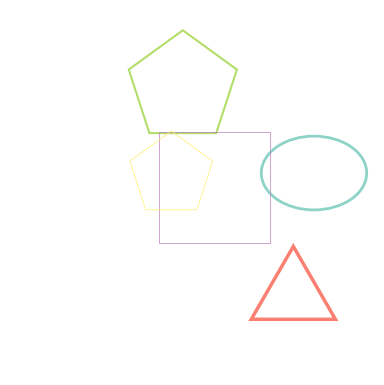[{"shape": "oval", "thickness": 2, "radius": 0.68, "center": [0.816, 0.551]}, {"shape": "triangle", "thickness": 2.5, "radius": 0.63, "center": [0.762, 0.234]}, {"shape": "pentagon", "thickness": 1.5, "radius": 0.74, "center": [0.475, 0.774]}, {"shape": "square", "thickness": 0.5, "radius": 0.72, "center": [0.557, 0.513]}, {"shape": "pentagon", "thickness": 0.5, "radius": 0.57, "center": [0.445, 0.547]}]